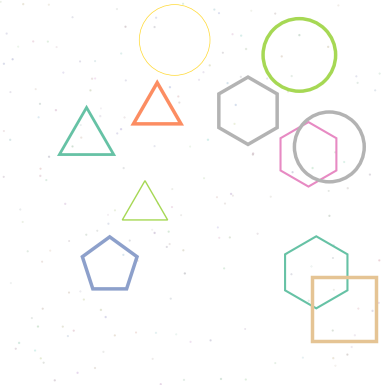[{"shape": "hexagon", "thickness": 1.5, "radius": 0.47, "center": [0.821, 0.293]}, {"shape": "triangle", "thickness": 2, "radius": 0.41, "center": [0.225, 0.639]}, {"shape": "triangle", "thickness": 2.5, "radius": 0.36, "center": [0.408, 0.714]}, {"shape": "pentagon", "thickness": 2.5, "radius": 0.37, "center": [0.285, 0.31]}, {"shape": "hexagon", "thickness": 1.5, "radius": 0.42, "center": [0.801, 0.599]}, {"shape": "circle", "thickness": 2.5, "radius": 0.47, "center": [0.778, 0.857]}, {"shape": "triangle", "thickness": 1, "radius": 0.34, "center": [0.377, 0.463]}, {"shape": "circle", "thickness": 0.5, "radius": 0.46, "center": [0.454, 0.896]}, {"shape": "square", "thickness": 2.5, "radius": 0.42, "center": [0.895, 0.198]}, {"shape": "circle", "thickness": 2.5, "radius": 0.45, "center": [0.855, 0.618]}, {"shape": "hexagon", "thickness": 2.5, "radius": 0.44, "center": [0.644, 0.712]}]